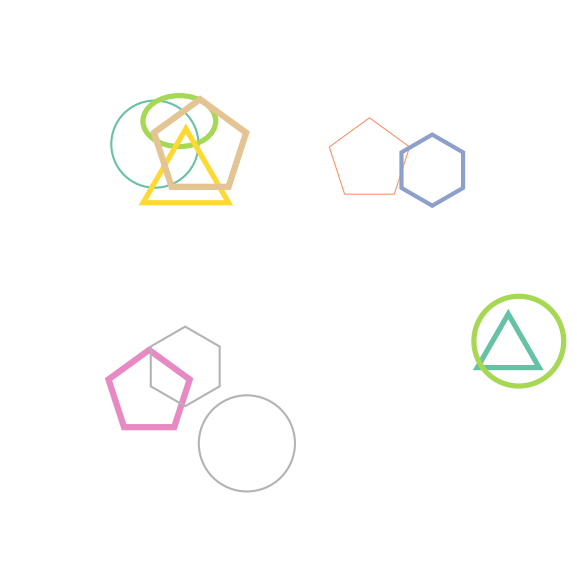[{"shape": "circle", "thickness": 1, "radius": 0.38, "center": [0.268, 0.75]}, {"shape": "triangle", "thickness": 2.5, "radius": 0.31, "center": [0.88, 0.394]}, {"shape": "pentagon", "thickness": 0.5, "radius": 0.37, "center": [0.64, 0.722]}, {"shape": "hexagon", "thickness": 2, "radius": 0.31, "center": [0.749, 0.705]}, {"shape": "pentagon", "thickness": 3, "radius": 0.37, "center": [0.258, 0.319]}, {"shape": "circle", "thickness": 2.5, "radius": 0.39, "center": [0.898, 0.408]}, {"shape": "oval", "thickness": 2.5, "radius": 0.32, "center": [0.311, 0.789]}, {"shape": "triangle", "thickness": 2.5, "radius": 0.43, "center": [0.322, 0.691]}, {"shape": "pentagon", "thickness": 3, "radius": 0.42, "center": [0.346, 0.743]}, {"shape": "circle", "thickness": 1, "radius": 0.42, "center": [0.428, 0.231]}, {"shape": "hexagon", "thickness": 1, "radius": 0.34, "center": [0.321, 0.365]}]